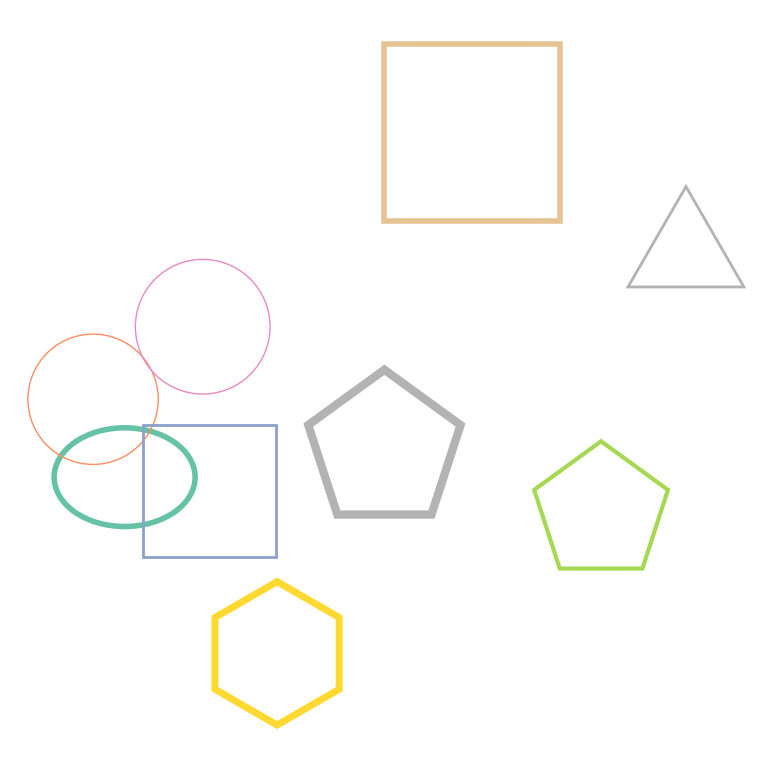[{"shape": "oval", "thickness": 2, "radius": 0.46, "center": [0.162, 0.38]}, {"shape": "circle", "thickness": 0.5, "radius": 0.42, "center": [0.121, 0.481]}, {"shape": "square", "thickness": 1, "radius": 0.43, "center": [0.272, 0.362]}, {"shape": "circle", "thickness": 0.5, "radius": 0.44, "center": [0.263, 0.576]}, {"shape": "pentagon", "thickness": 1.5, "radius": 0.46, "center": [0.781, 0.336]}, {"shape": "hexagon", "thickness": 2.5, "radius": 0.47, "center": [0.36, 0.151]}, {"shape": "square", "thickness": 2, "radius": 0.57, "center": [0.613, 0.828]}, {"shape": "triangle", "thickness": 1, "radius": 0.43, "center": [0.891, 0.671]}, {"shape": "pentagon", "thickness": 3, "radius": 0.52, "center": [0.499, 0.416]}]